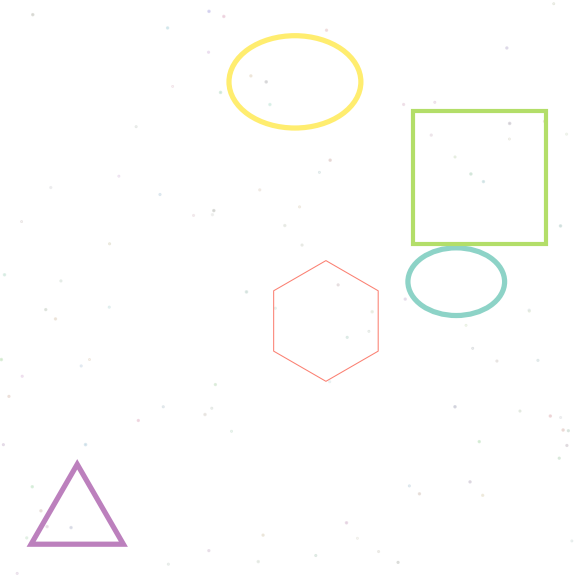[{"shape": "oval", "thickness": 2.5, "radius": 0.42, "center": [0.79, 0.511]}, {"shape": "hexagon", "thickness": 0.5, "radius": 0.52, "center": [0.564, 0.443]}, {"shape": "square", "thickness": 2, "radius": 0.58, "center": [0.83, 0.691]}, {"shape": "triangle", "thickness": 2.5, "radius": 0.46, "center": [0.134, 0.103]}, {"shape": "oval", "thickness": 2.5, "radius": 0.57, "center": [0.511, 0.857]}]